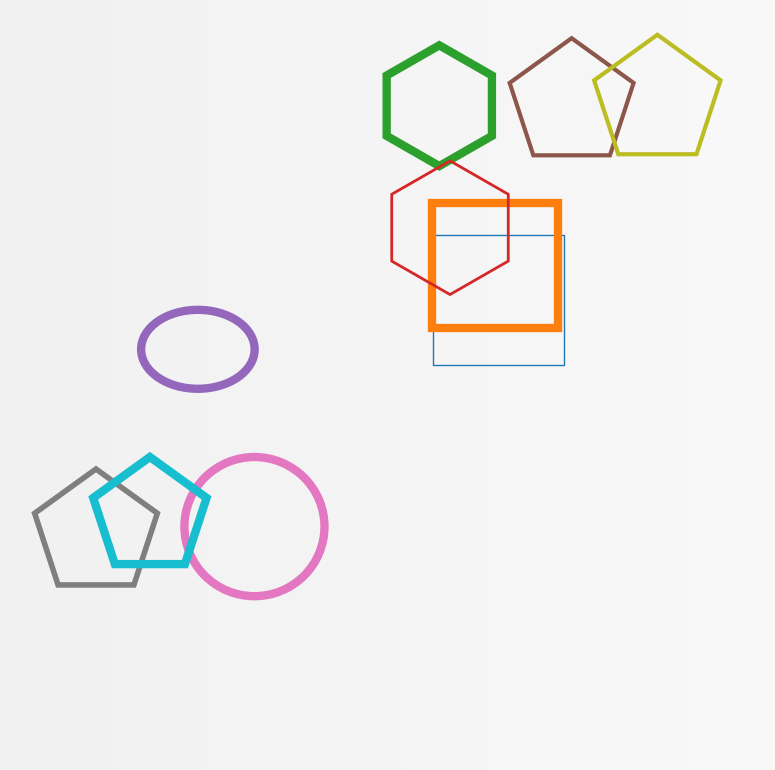[{"shape": "square", "thickness": 0.5, "radius": 0.42, "center": [0.643, 0.611]}, {"shape": "square", "thickness": 3, "radius": 0.41, "center": [0.639, 0.655]}, {"shape": "hexagon", "thickness": 3, "radius": 0.39, "center": [0.567, 0.863]}, {"shape": "hexagon", "thickness": 1, "radius": 0.43, "center": [0.581, 0.704]}, {"shape": "oval", "thickness": 3, "radius": 0.37, "center": [0.255, 0.546]}, {"shape": "pentagon", "thickness": 1.5, "radius": 0.42, "center": [0.738, 0.866]}, {"shape": "circle", "thickness": 3, "radius": 0.45, "center": [0.328, 0.316]}, {"shape": "pentagon", "thickness": 2, "radius": 0.42, "center": [0.124, 0.308]}, {"shape": "pentagon", "thickness": 1.5, "radius": 0.43, "center": [0.848, 0.869]}, {"shape": "pentagon", "thickness": 3, "radius": 0.38, "center": [0.193, 0.33]}]